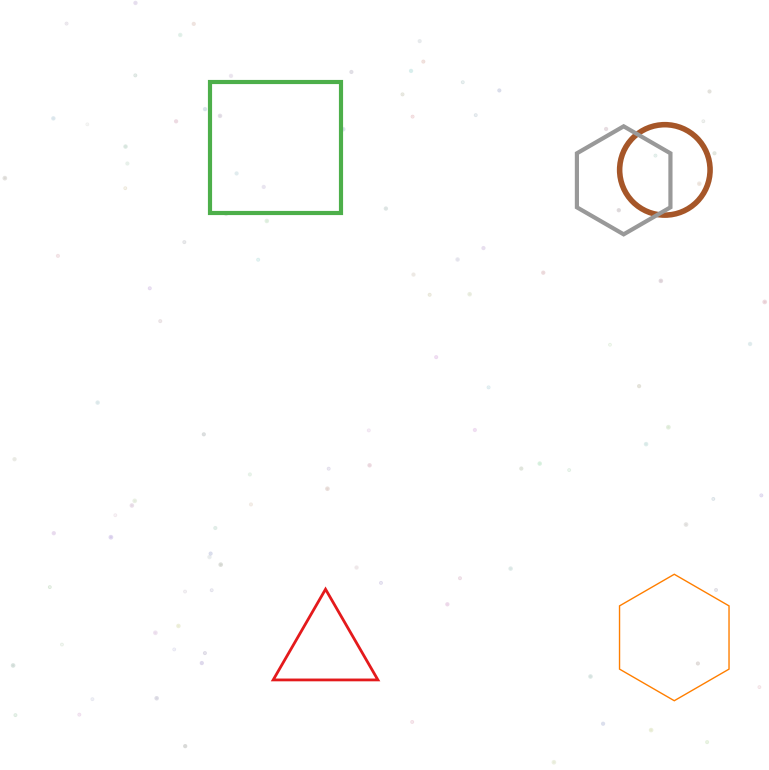[{"shape": "triangle", "thickness": 1, "radius": 0.39, "center": [0.423, 0.156]}, {"shape": "square", "thickness": 1.5, "radius": 0.42, "center": [0.358, 0.809]}, {"shape": "hexagon", "thickness": 0.5, "radius": 0.41, "center": [0.876, 0.172]}, {"shape": "circle", "thickness": 2, "radius": 0.29, "center": [0.863, 0.779]}, {"shape": "hexagon", "thickness": 1.5, "radius": 0.35, "center": [0.81, 0.766]}]